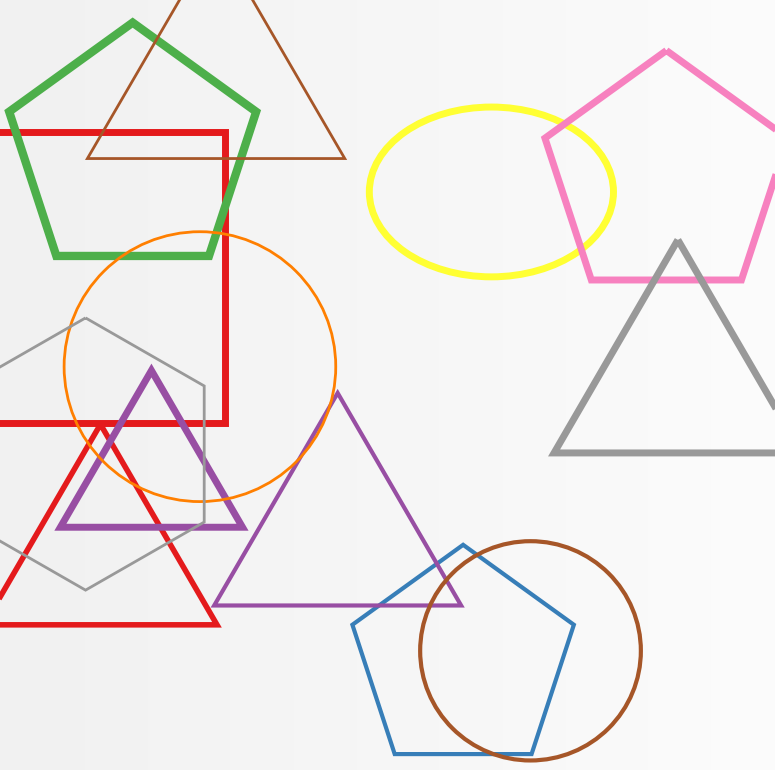[{"shape": "triangle", "thickness": 2, "radius": 0.87, "center": [0.13, 0.275]}, {"shape": "square", "thickness": 2.5, "radius": 0.94, "center": [0.102, 0.639]}, {"shape": "pentagon", "thickness": 1.5, "radius": 0.75, "center": [0.598, 0.142]}, {"shape": "pentagon", "thickness": 3, "radius": 0.84, "center": [0.171, 0.803]}, {"shape": "triangle", "thickness": 2.5, "radius": 0.68, "center": [0.195, 0.383]}, {"shape": "triangle", "thickness": 1.5, "radius": 0.92, "center": [0.436, 0.306]}, {"shape": "circle", "thickness": 1, "radius": 0.88, "center": [0.258, 0.524]}, {"shape": "oval", "thickness": 2.5, "radius": 0.79, "center": [0.634, 0.751]}, {"shape": "circle", "thickness": 1.5, "radius": 0.71, "center": [0.685, 0.155]}, {"shape": "triangle", "thickness": 1, "radius": 0.96, "center": [0.279, 0.89]}, {"shape": "pentagon", "thickness": 2.5, "radius": 0.82, "center": [0.86, 0.77]}, {"shape": "hexagon", "thickness": 1, "radius": 0.88, "center": [0.11, 0.41]}, {"shape": "triangle", "thickness": 2.5, "radius": 0.92, "center": [0.875, 0.504]}]